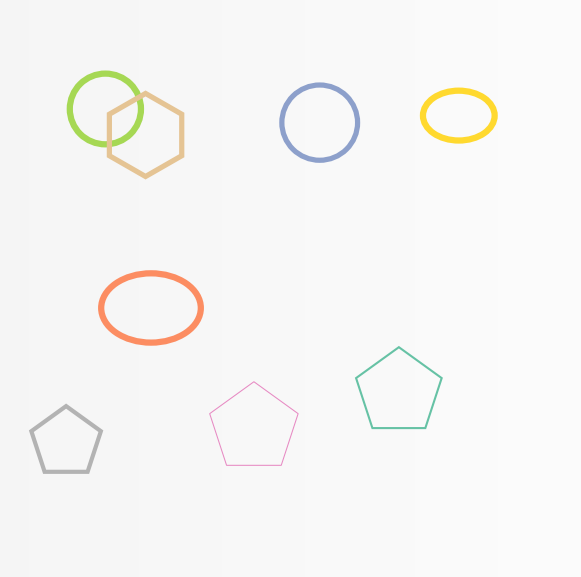[{"shape": "pentagon", "thickness": 1, "radius": 0.39, "center": [0.686, 0.321]}, {"shape": "oval", "thickness": 3, "radius": 0.43, "center": [0.26, 0.466]}, {"shape": "circle", "thickness": 2.5, "radius": 0.33, "center": [0.55, 0.787]}, {"shape": "pentagon", "thickness": 0.5, "radius": 0.4, "center": [0.437, 0.258]}, {"shape": "circle", "thickness": 3, "radius": 0.31, "center": [0.181, 0.81]}, {"shape": "oval", "thickness": 3, "radius": 0.31, "center": [0.789, 0.799]}, {"shape": "hexagon", "thickness": 2.5, "radius": 0.36, "center": [0.25, 0.765]}, {"shape": "pentagon", "thickness": 2, "radius": 0.31, "center": [0.114, 0.233]}]